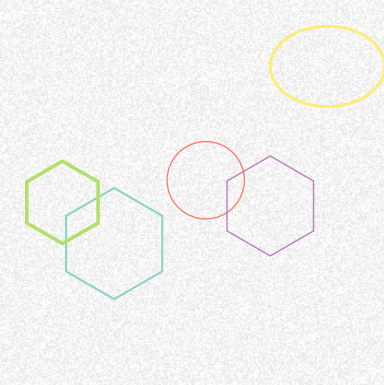[{"shape": "hexagon", "thickness": 1.5, "radius": 0.72, "center": [0.297, 0.367]}, {"shape": "circle", "thickness": 1, "radius": 0.5, "center": [0.534, 0.532]}, {"shape": "hexagon", "thickness": 2.5, "radius": 0.53, "center": [0.162, 0.474]}, {"shape": "hexagon", "thickness": 1, "radius": 0.65, "center": [0.702, 0.465]}, {"shape": "oval", "thickness": 2, "radius": 0.74, "center": [0.851, 0.827]}]